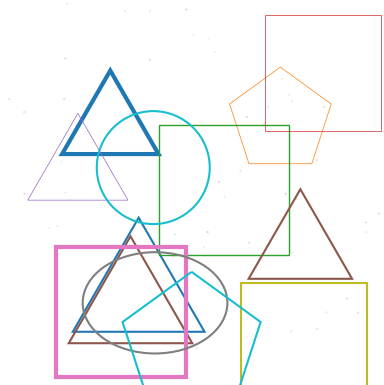[{"shape": "triangle", "thickness": 1.5, "radius": 0.99, "center": [0.36, 0.237]}, {"shape": "triangle", "thickness": 3, "radius": 0.72, "center": [0.286, 0.672]}, {"shape": "pentagon", "thickness": 0.5, "radius": 0.69, "center": [0.728, 0.687]}, {"shape": "square", "thickness": 1, "radius": 0.84, "center": [0.582, 0.506]}, {"shape": "square", "thickness": 0.5, "radius": 0.75, "center": [0.838, 0.81]}, {"shape": "triangle", "thickness": 0.5, "radius": 0.75, "center": [0.202, 0.555]}, {"shape": "triangle", "thickness": 1.5, "radius": 0.78, "center": [0.78, 0.353]}, {"shape": "triangle", "thickness": 1.5, "radius": 0.93, "center": [0.339, 0.201]}, {"shape": "square", "thickness": 3, "radius": 0.85, "center": [0.313, 0.19]}, {"shape": "oval", "thickness": 1.5, "radius": 0.94, "center": [0.403, 0.213]}, {"shape": "square", "thickness": 1.5, "radius": 0.82, "center": [0.79, 0.101]}, {"shape": "circle", "thickness": 1.5, "radius": 0.73, "center": [0.398, 0.565]}, {"shape": "pentagon", "thickness": 1.5, "radius": 0.94, "center": [0.498, 0.105]}]